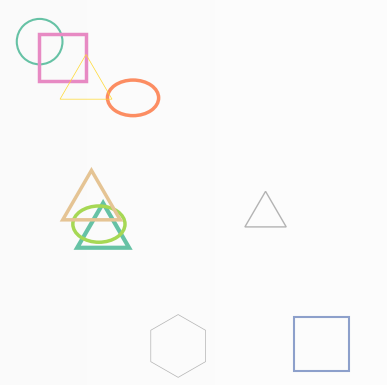[{"shape": "triangle", "thickness": 3, "radius": 0.39, "center": [0.266, 0.395]}, {"shape": "circle", "thickness": 1.5, "radius": 0.29, "center": [0.102, 0.892]}, {"shape": "oval", "thickness": 2.5, "radius": 0.33, "center": [0.343, 0.746]}, {"shape": "square", "thickness": 1.5, "radius": 0.35, "center": [0.83, 0.106]}, {"shape": "square", "thickness": 2.5, "radius": 0.3, "center": [0.162, 0.851]}, {"shape": "oval", "thickness": 2.5, "radius": 0.34, "center": [0.255, 0.418]}, {"shape": "triangle", "thickness": 0.5, "radius": 0.39, "center": [0.222, 0.781]}, {"shape": "triangle", "thickness": 2.5, "radius": 0.43, "center": [0.236, 0.472]}, {"shape": "triangle", "thickness": 1, "radius": 0.31, "center": [0.685, 0.441]}, {"shape": "hexagon", "thickness": 0.5, "radius": 0.41, "center": [0.46, 0.101]}]